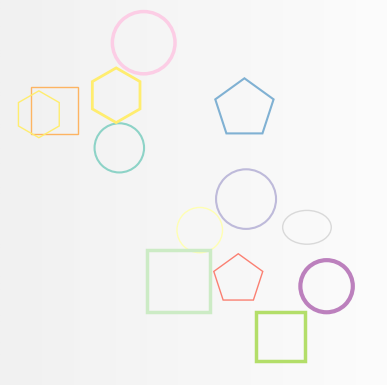[{"shape": "circle", "thickness": 1.5, "radius": 0.32, "center": [0.308, 0.616]}, {"shape": "circle", "thickness": 1, "radius": 0.29, "center": [0.515, 0.402]}, {"shape": "circle", "thickness": 1.5, "radius": 0.39, "center": [0.635, 0.483]}, {"shape": "pentagon", "thickness": 1, "radius": 0.33, "center": [0.615, 0.274]}, {"shape": "pentagon", "thickness": 1.5, "radius": 0.4, "center": [0.631, 0.717]}, {"shape": "square", "thickness": 1, "radius": 0.3, "center": [0.14, 0.712]}, {"shape": "square", "thickness": 2.5, "radius": 0.32, "center": [0.723, 0.125]}, {"shape": "circle", "thickness": 2.5, "radius": 0.4, "center": [0.371, 0.889]}, {"shape": "oval", "thickness": 1, "radius": 0.31, "center": [0.792, 0.41]}, {"shape": "circle", "thickness": 3, "radius": 0.34, "center": [0.843, 0.257]}, {"shape": "square", "thickness": 2.5, "radius": 0.41, "center": [0.462, 0.27]}, {"shape": "hexagon", "thickness": 2, "radius": 0.36, "center": [0.3, 0.753]}, {"shape": "hexagon", "thickness": 1, "radius": 0.3, "center": [0.1, 0.703]}]